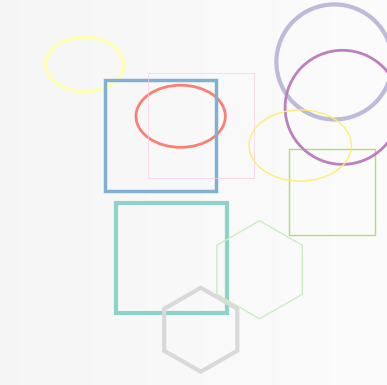[{"shape": "square", "thickness": 3, "radius": 0.71, "center": [0.442, 0.33]}, {"shape": "oval", "thickness": 2.5, "radius": 0.5, "center": [0.218, 0.833]}, {"shape": "circle", "thickness": 3, "radius": 0.75, "center": [0.863, 0.839]}, {"shape": "oval", "thickness": 2, "radius": 0.58, "center": [0.466, 0.698]}, {"shape": "square", "thickness": 2.5, "radius": 0.72, "center": [0.414, 0.648]}, {"shape": "square", "thickness": 1, "radius": 0.56, "center": [0.857, 0.501]}, {"shape": "square", "thickness": 0.5, "radius": 0.68, "center": [0.518, 0.673]}, {"shape": "hexagon", "thickness": 3, "radius": 0.54, "center": [0.518, 0.144]}, {"shape": "circle", "thickness": 2, "radius": 0.74, "center": [0.884, 0.721]}, {"shape": "hexagon", "thickness": 1, "radius": 0.64, "center": [0.67, 0.299]}, {"shape": "oval", "thickness": 1, "radius": 0.66, "center": [0.775, 0.622]}]